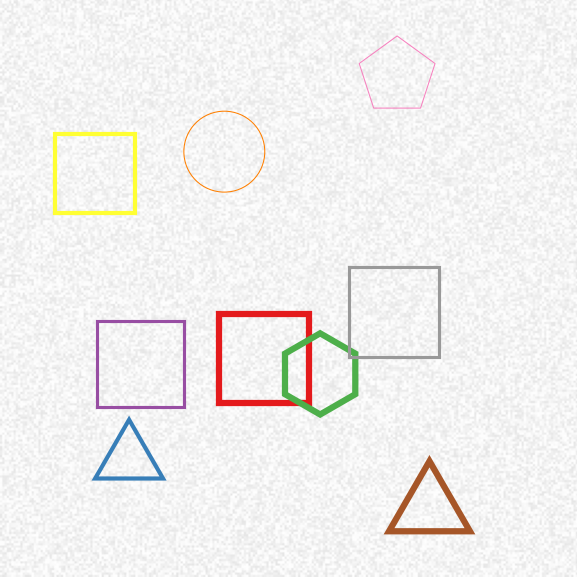[{"shape": "square", "thickness": 3, "radius": 0.39, "center": [0.457, 0.379]}, {"shape": "triangle", "thickness": 2, "radius": 0.34, "center": [0.224, 0.204]}, {"shape": "hexagon", "thickness": 3, "radius": 0.35, "center": [0.554, 0.352]}, {"shape": "square", "thickness": 1.5, "radius": 0.38, "center": [0.244, 0.369]}, {"shape": "circle", "thickness": 0.5, "radius": 0.35, "center": [0.388, 0.737]}, {"shape": "square", "thickness": 2, "radius": 0.34, "center": [0.165, 0.698]}, {"shape": "triangle", "thickness": 3, "radius": 0.4, "center": [0.744, 0.12]}, {"shape": "pentagon", "thickness": 0.5, "radius": 0.35, "center": [0.688, 0.868]}, {"shape": "square", "thickness": 1.5, "radius": 0.39, "center": [0.682, 0.459]}]